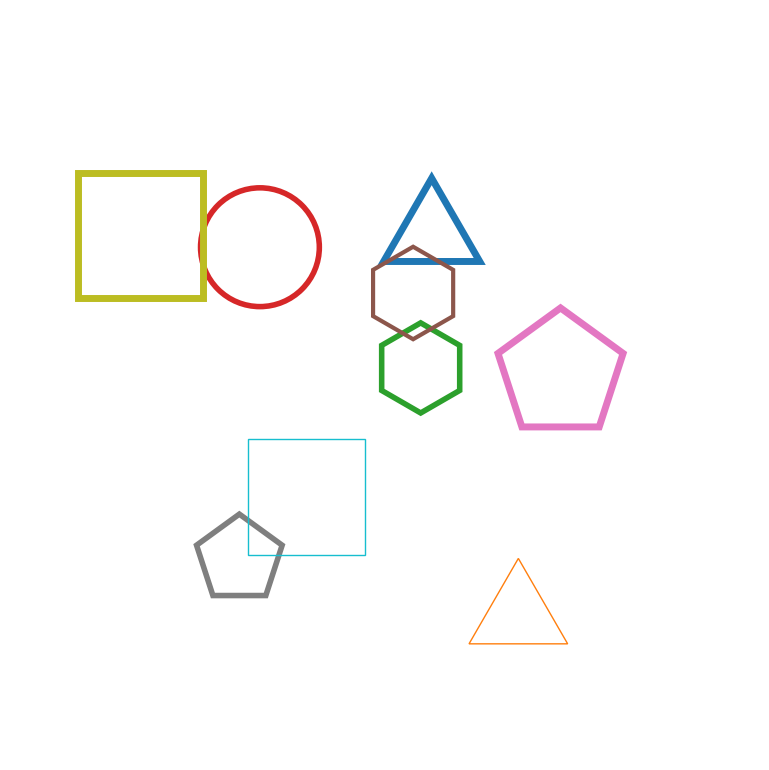[{"shape": "triangle", "thickness": 2.5, "radius": 0.36, "center": [0.561, 0.696]}, {"shape": "triangle", "thickness": 0.5, "radius": 0.37, "center": [0.673, 0.201]}, {"shape": "hexagon", "thickness": 2, "radius": 0.29, "center": [0.546, 0.522]}, {"shape": "circle", "thickness": 2, "radius": 0.39, "center": [0.338, 0.679]}, {"shape": "hexagon", "thickness": 1.5, "radius": 0.3, "center": [0.537, 0.619]}, {"shape": "pentagon", "thickness": 2.5, "radius": 0.43, "center": [0.728, 0.515]}, {"shape": "pentagon", "thickness": 2, "radius": 0.29, "center": [0.311, 0.274]}, {"shape": "square", "thickness": 2.5, "radius": 0.41, "center": [0.182, 0.694]}, {"shape": "square", "thickness": 0.5, "radius": 0.38, "center": [0.398, 0.354]}]